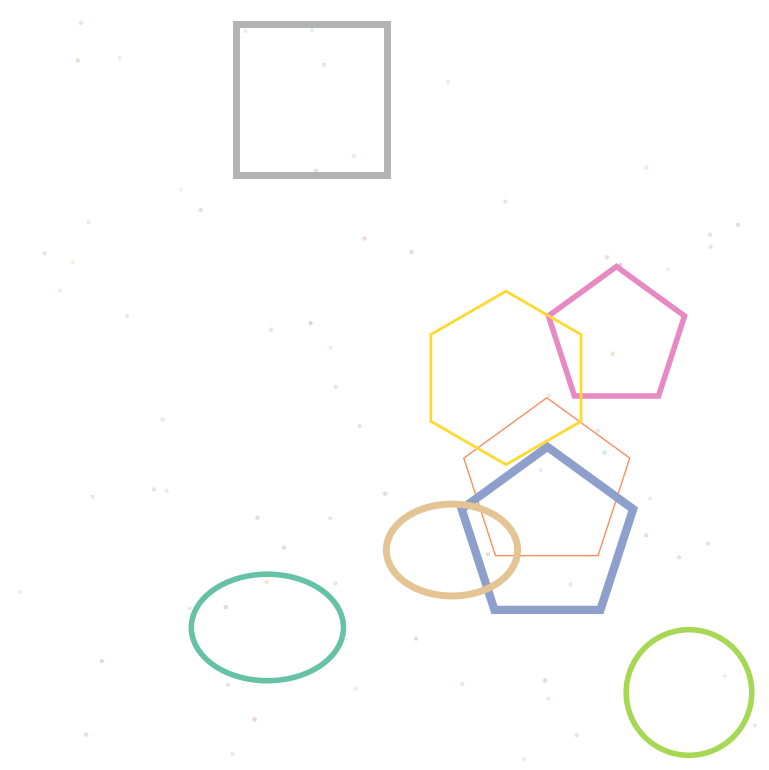[{"shape": "oval", "thickness": 2, "radius": 0.49, "center": [0.347, 0.185]}, {"shape": "pentagon", "thickness": 0.5, "radius": 0.57, "center": [0.71, 0.37]}, {"shape": "pentagon", "thickness": 3, "radius": 0.59, "center": [0.711, 0.303]}, {"shape": "pentagon", "thickness": 2, "radius": 0.46, "center": [0.801, 0.561]}, {"shape": "circle", "thickness": 2, "radius": 0.41, "center": [0.895, 0.101]}, {"shape": "hexagon", "thickness": 1, "radius": 0.56, "center": [0.657, 0.509]}, {"shape": "oval", "thickness": 2.5, "radius": 0.43, "center": [0.587, 0.286]}, {"shape": "square", "thickness": 2.5, "radius": 0.49, "center": [0.405, 0.871]}]